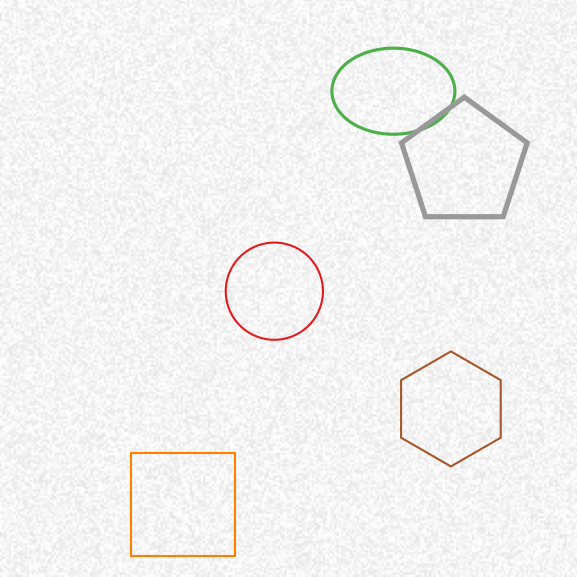[{"shape": "circle", "thickness": 1, "radius": 0.42, "center": [0.475, 0.495]}, {"shape": "oval", "thickness": 1.5, "radius": 0.53, "center": [0.681, 0.841]}, {"shape": "square", "thickness": 1, "radius": 0.45, "center": [0.317, 0.126]}, {"shape": "hexagon", "thickness": 1, "radius": 0.5, "center": [0.781, 0.291]}, {"shape": "pentagon", "thickness": 2.5, "radius": 0.57, "center": [0.804, 0.716]}]